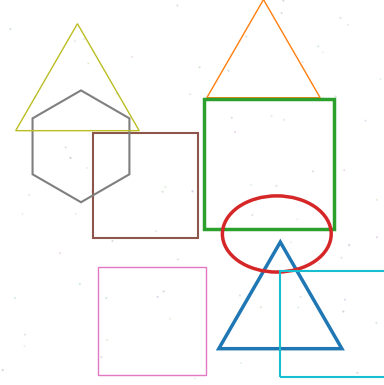[{"shape": "triangle", "thickness": 2.5, "radius": 0.92, "center": [0.728, 0.187]}, {"shape": "triangle", "thickness": 1, "radius": 0.85, "center": [0.684, 0.831]}, {"shape": "square", "thickness": 2.5, "radius": 0.84, "center": [0.699, 0.574]}, {"shape": "oval", "thickness": 2.5, "radius": 0.71, "center": [0.719, 0.392]}, {"shape": "square", "thickness": 1.5, "radius": 0.68, "center": [0.378, 0.518]}, {"shape": "square", "thickness": 1, "radius": 0.7, "center": [0.396, 0.166]}, {"shape": "hexagon", "thickness": 1.5, "radius": 0.73, "center": [0.21, 0.62]}, {"shape": "triangle", "thickness": 1, "radius": 0.93, "center": [0.201, 0.753]}, {"shape": "square", "thickness": 1.5, "radius": 0.69, "center": [0.864, 0.159]}]